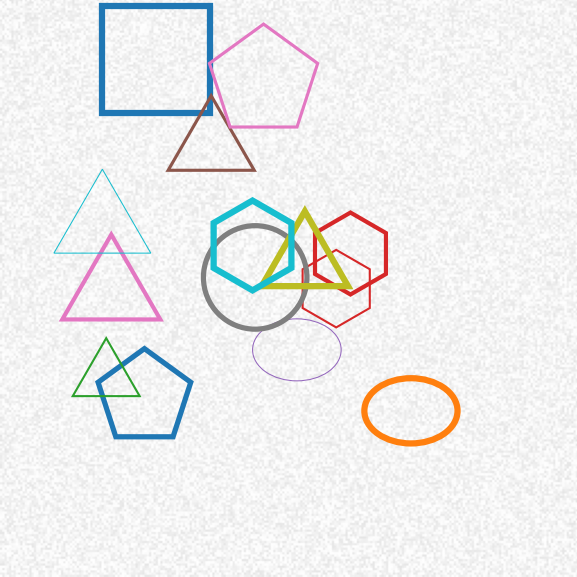[{"shape": "pentagon", "thickness": 2.5, "radius": 0.42, "center": [0.25, 0.311]}, {"shape": "square", "thickness": 3, "radius": 0.47, "center": [0.27, 0.896]}, {"shape": "oval", "thickness": 3, "radius": 0.4, "center": [0.712, 0.288]}, {"shape": "triangle", "thickness": 1, "radius": 0.33, "center": [0.184, 0.347]}, {"shape": "hexagon", "thickness": 1, "radius": 0.34, "center": [0.582, 0.499]}, {"shape": "hexagon", "thickness": 2, "radius": 0.35, "center": [0.607, 0.56]}, {"shape": "oval", "thickness": 0.5, "radius": 0.38, "center": [0.514, 0.393]}, {"shape": "triangle", "thickness": 1.5, "radius": 0.43, "center": [0.366, 0.747]}, {"shape": "triangle", "thickness": 2, "radius": 0.49, "center": [0.193, 0.495]}, {"shape": "pentagon", "thickness": 1.5, "radius": 0.49, "center": [0.456, 0.859]}, {"shape": "circle", "thickness": 2.5, "radius": 0.45, "center": [0.442, 0.519]}, {"shape": "triangle", "thickness": 3, "radius": 0.43, "center": [0.528, 0.547]}, {"shape": "hexagon", "thickness": 3, "radius": 0.39, "center": [0.437, 0.574]}, {"shape": "triangle", "thickness": 0.5, "radius": 0.48, "center": [0.177, 0.609]}]